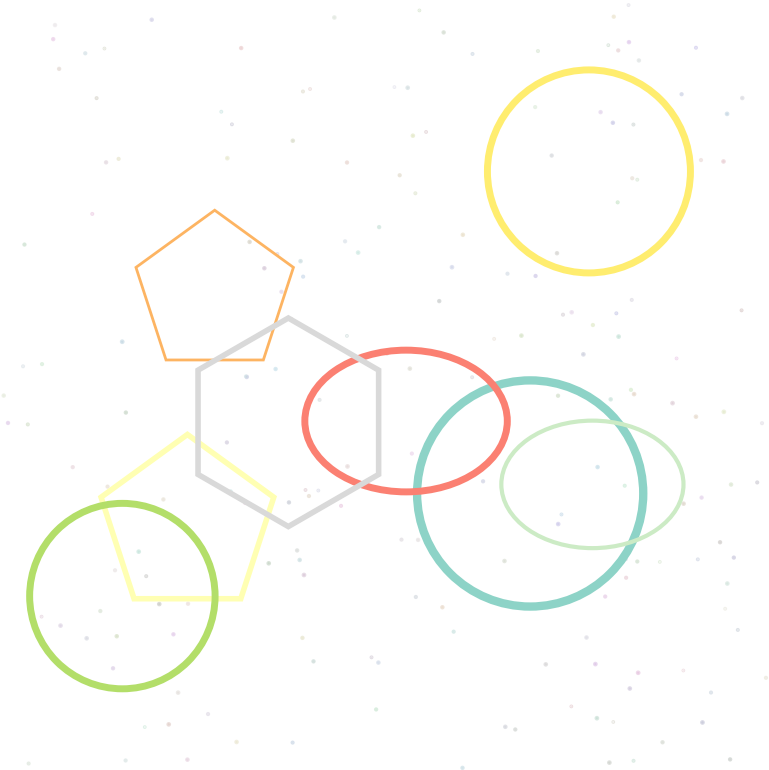[{"shape": "circle", "thickness": 3, "radius": 0.73, "center": [0.689, 0.359]}, {"shape": "pentagon", "thickness": 2, "radius": 0.59, "center": [0.243, 0.318]}, {"shape": "oval", "thickness": 2.5, "radius": 0.66, "center": [0.527, 0.453]}, {"shape": "pentagon", "thickness": 1, "radius": 0.54, "center": [0.279, 0.619]}, {"shape": "circle", "thickness": 2.5, "radius": 0.6, "center": [0.159, 0.226]}, {"shape": "hexagon", "thickness": 2, "radius": 0.68, "center": [0.374, 0.452]}, {"shape": "oval", "thickness": 1.5, "radius": 0.59, "center": [0.769, 0.371]}, {"shape": "circle", "thickness": 2.5, "radius": 0.66, "center": [0.765, 0.777]}]